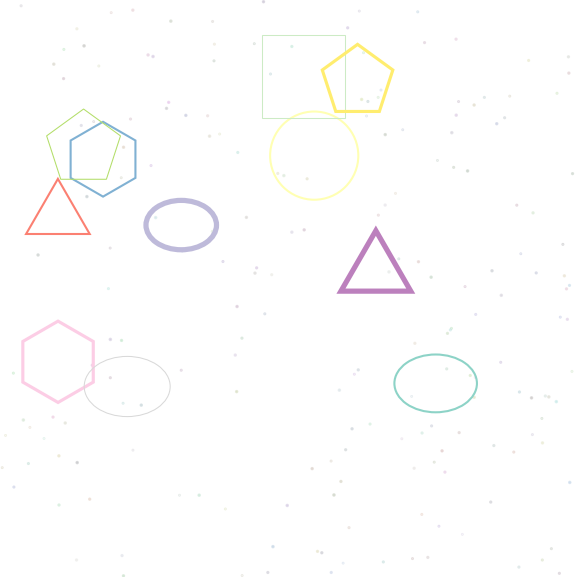[{"shape": "oval", "thickness": 1, "radius": 0.36, "center": [0.754, 0.335]}, {"shape": "circle", "thickness": 1, "radius": 0.38, "center": [0.544, 0.73]}, {"shape": "oval", "thickness": 2.5, "radius": 0.31, "center": [0.314, 0.609]}, {"shape": "triangle", "thickness": 1, "radius": 0.32, "center": [0.1, 0.626]}, {"shape": "hexagon", "thickness": 1, "radius": 0.32, "center": [0.178, 0.723]}, {"shape": "pentagon", "thickness": 0.5, "radius": 0.34, "center": [0.145, 0.743]}, {"shape": "hexagon", "thickness": 1.5, "radius": 0.35, "center": [0.101, 0.373]}, {"shape": "oval", "thickness": 0.5, "radius": 0.37, "center": [0.22, 0.33]}, {"shape": "triangle", "thickness": 2.5, "radius": 0.35, "center": [0.651, 0.53]}, {"shape": "square", "thickness": 0.5, "radius": 0.36, "center": [0.525, 0.867]}, {"shape": "pentagon", "thickness": 1.5, "radius": 0.32, "center": [0.619, 0.858]}]